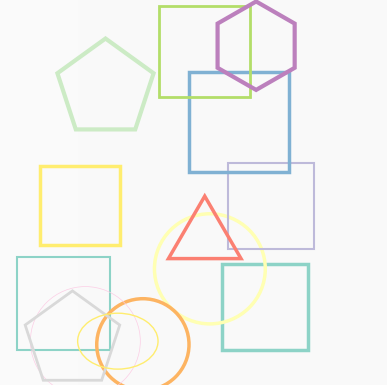[{"shape": "square", "thickness": 1.5, "radius": 0.6, "center": [0.163, 0.212]}, {"shape": "square", "thickness": 2.5, "radius": 0.56, "center": [0.684, 0.202]}, {"shape": "circle", "thickness": 2.5, "radius": 0.72, "center": [0.542, 0.302]}, {"shape": "square", "thickness": 1.5, "radius": 0.56, "center": [0.7, 0.465]}, {"shape": "triangle", "thickness": 2.5, "radius": 0.54, "center": [0.528, 0.382]}, {"shape": "square", "thickness": 2.5, "radius": 0.65, "center": [0.618, 0.683]}, {"shape": "circle", "thickness": 2.5, "radius": 0.6, "center": [0.369, 0.105]}, {"shape": "square", "thickness": 2, "radius": 0.59, "center": [0.528, 0.866]}, {"shape": "circle", "thickness": 0.5, "radius": 0.71, "center": [0.22, 0.114]}, {"shape": "pentagon", "thickness": 2, "radius": 0.64, "center": [0.187, 0.116]}, {"shape": "hexagon", "thickness": 3, "radius": 0.57, "center": [0.661, 0.881]}, {"shape": "pentagon", "thickness": 3, "radius": 0.65, "center": [0.272, 0.769]}, {"shape": "oval", "thickness": 1, "radius": 0.52, "center": [0.304, 0.114]}, {"shape": "square", "thickness": 2.5, "radius": 0.52, "center": [0.206, 0.466]}]